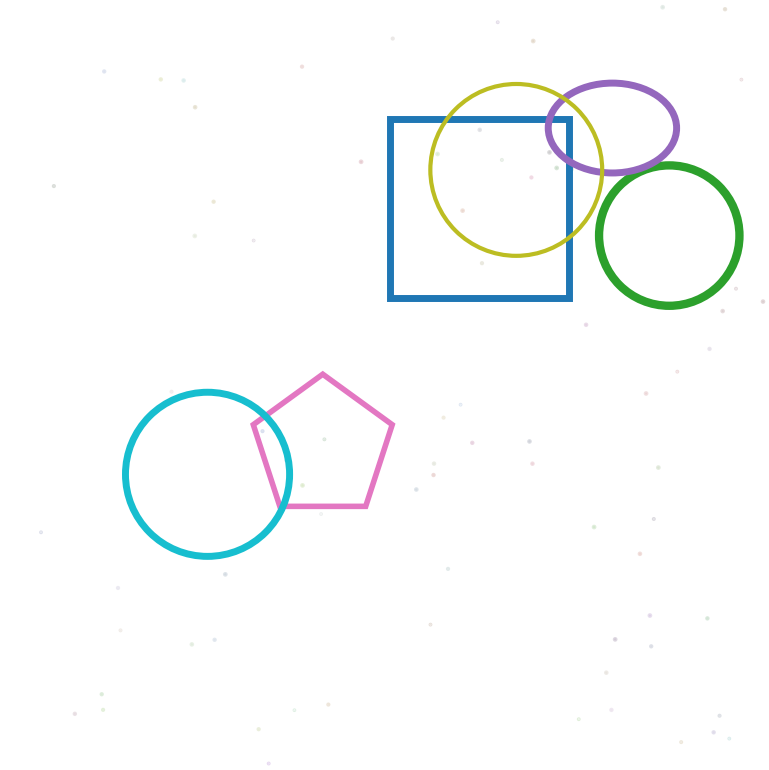[{"shape": "square", "thickness": 2.5, "radius": 0.58, "center": [0.623, 0.729]}, {"shape": "circle", "thickness": 3, "radius": 0.46, "center": [0.869, 0.694]}, {"shape": "oval", "thickness": 2.5, "radius": 0.42, "center": [0.795, 0.834]}, {"shape": "pentagon", "thickness": 2, "radius": 0.47, "center": [0.419, 0.419]}, {"shape": "circle", "thickness": 1.5, "radius": 0.56, "center": [0.67, 0.779]}, {"shape": "circle", "thickness": 2.5, "radius": 0.53, "center": [0.27, 0.384]}]